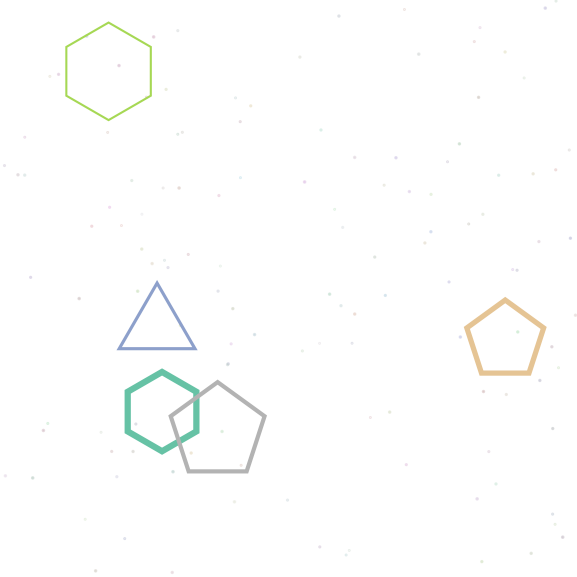[{"shape": "hexagon", "thickness": 3, "radius": 0.34, "center": [0.281, 0.286]}, {"shape": "triangle", "thickness": 1.5, "radius": 0.38, "center": [0.272, 0.433]}, {"shape": "hexagon", "thickness": 1, "radius": 0.42, "center": [0.188, 0.876]}, {"shape": "pentagon", "thickness": 2.5, "radius": 0.35, "center": [0.875, 0.41]}, {"shape": "pentagon", "thickness": 2, "radius": 0.43, "center": [0.377, 0.252]}]